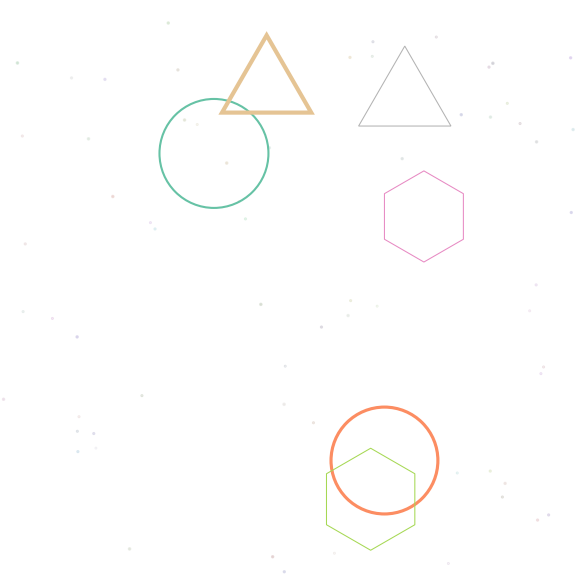[{"shape": "circle", "thickness": 1, "radius": 0.47, "center": [0.37, 0.733]}, {"shape": "circle", "thickness": 1.5, "radius": 0.46, "center": [0.666, 0.202]}, {"shape": "hexagon", "thickness": 0.5, "radius": 0.39, "center": [0.734, 0.624]}, {"shape": "hexagon", "thickness": 0.5, "radius": 0.44, "center": [0.642, 0.135]}, {"shape": "triangle", "thickness": 2, "radius": 0.45, "center": [0.462, 0.849]}, {"shape": "triangle", "thickness": 0.5, "radius": 0.46, "center": [0.701, 0.827]}]